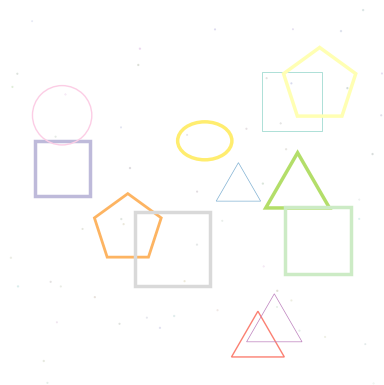[{"shape": "square", "thickness": 0.5, "radius": 0.39, "center": [0.758, 0.737]}, {"shape": "pentagon", "thickness": 2.5, "radius": 0.49, "center": [0.83, 0.778]}, {"shape": "square", "thickness": 2.5, "radius": 0.36, "center": [0.161, 0.563]}, {"shape": "triangle", "thickness": 1, "radius": 0.4, "center": [0.67, 0.112]}, {"shape": "triangle", "thickness": 0.5, "radius": 0.33, "center": [0.619, 0.511]}, {"shape": "pentagon", "thickness": 2, "radius": 0.46, "center": [0.332, 0.406]}, {"shape": "triangle", "thickness": 2.5, "radius": 0.48, "center": [0.773, 0.508]}, {"shape": "circle", "thickness": 1, "radius": 0.39, "center": [0.161, 0.701]}, {"shape": "square", "thickness": 2.5, "radius": 0.48, "center": [0.448, 0.354]}, {"shape": "triangle", "thickness": 0.5, "radius": 0.42, "center": [0.712, 0.154]}, {"shape": "square", "thickness": 2.5, "radius": 0.43, "center": [0.826, 0.375]}, {"shape": "oval", "thickness": 2.5, "radius": 0.35, "center": [0.532, 0.634]}]